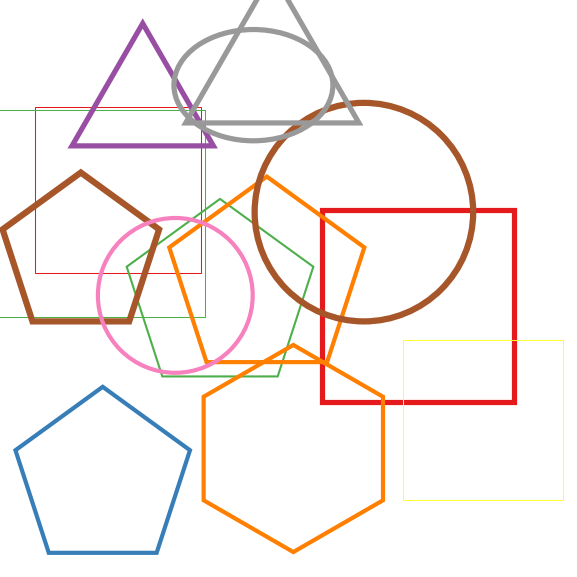[{"shape": "square", "thickness": 2.5, "radius": 0.83, "center": [0.723, 0.469]}, {"shape": "square", "thickness": 0.5, "radius": 0.72, "center": [0.204, 0.67]}, {"shape": "pentagon", "thickness": 2, "radius": 0.79, "center": [0.178, 0.17]}, {"shape": "pentagon", "thickness": 1, "radius": 0.85, "center": [0.381, 0.485]}, {"shape": "square", "thickness": 0.5, "radius": 0.9, "center": [0.174, 0.629]}, {"shape": "triangle", "thickness": 2.5, "radius": 0.71, "center": [0.247, 0.817]}, {"shape": "hexagon", "thickness": 2, "radius": 0.9, "center": [0.508, 0.222]}, {"shape": "pentagon", "thickness": 2, "radius": 0.89, "center": [0.462, 0.516]}, {"shape": "square", "thickness": 0.5, "radius": 0.69, "center": [0.836, 0.272]}, {"shape": "pentagon", "thickness": 3, "radius": 0.71, "center": [0.14, 0.558]}, {"shape": "circle", "thickness": 3, "radius": 0.95, "center": [0.63, 0.632]}, {"shape": "circle", "thickness": 2, "radius": 0.67, "center": [0.304, 0.488]}, {"shape": "oval", "thickness": 2.5, "radius": 0.69, "center": [0.439, 0.852]}, {"shape": "triangle", "thickness": 2.5, "radius": 0.87, "center": [0.472, 0.873]}]